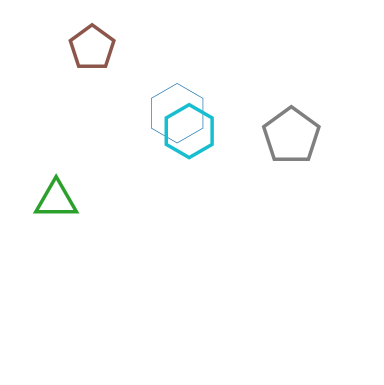[{"shape": "hexagon", "thickness": 0.5, "radius": 0.39, "center": [0.46, 0.706]}, {"shape": "triangle", "thickness": 2.5, "radius": 0.3, "center": [0.146, 0.48]}, {"shape": "pentagon", "thickness": 2.5, "radius": 0.3, "center": [0.239, 0.876]}, {"shape": "pentagon", "thickness": 2.5, "radius": 0.38, "center": [0.757, 0.647]}, {"shape": "hexagon", "thickness": 2.5, "radius": 0.34, "center": [0.491, 0.659]}]